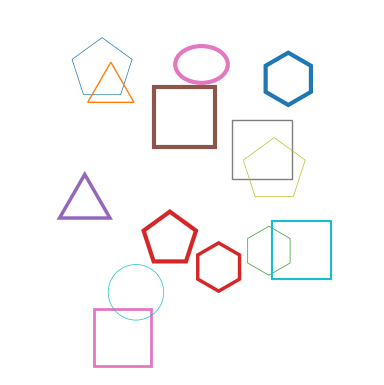[{"shape": "pentagon", "thickness": 0.5, "radius": 0.41, "center": [0.265, 0.82]}, {"shape": "hexagon", "thickness": 3, "radius": 0.34, "center": [0.749, 0.795]}, {"shape": "triangle", "thickness": 1, "radius": 0.35, "center": [0.288, 0.769]}, {"shape": "hexagon", "thickness": 0.5, "radius": 0.32, "center": [0.698, 0.349]}, {"shape": "pentagon", "thickness": 3, "radius": 0.36, "center": [0.441, 0.379]}, {"shape": "hexagon", "thickness": 2.5, "radius": 0.31, "center": [0.568, 0.306]}, {"shape": "triangle", "thickness": 2.5, "radius": 0.38, "center": [0.22, 0.471]}, {"shape": "square", "thickness": 3, "radius": 0.39, "center": [0.48, 0.697]}, {"shape": "square", "thickness": 2, "radius": 0.37, "center": [0.318, 0.122]}, {"shape": "oval", "thickness": 3, "radius": 0.34, "center": [0.523, 0.833]}, {"shape": "square", "thickness": 1, "radius": 0.38, "center": [0.681, 0.612]}, {"shape": "pentagon", "thickness": 0.5, "radius": 0.42, "center": [0.712, 0.558]}, {"shape": "square", "thickness": 1.5, "radius": 0.38, "center": [0.783, 0.351]}, {"shape": "circle", "thickness": 0.5, "radius": 0.36, "center": [0.353, 0.241]}]